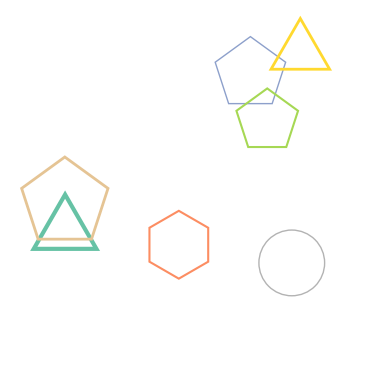[{"shape": "triangle", "thickness": 3, "radius": 0.47, "center": [0.169, 0.401]}, {"shape": "hexagon", "thickness": 1.5, "radius": 0.44, "center": [0.464, 0.364]}, {"shape": "pentagon", "thickness": 1, "radius": 0.48, "center": [0.65, 0.809]}, {"shape": "pentagon", "thickness": 1.5, "radius": 0.42, "center": [0.694, 0.686]}, {"shape": "triangle", "thickness": 2, "radius": 0.44, "center": [0.78, 0.864]}, {"shape": "pentagon", "thickness": 2, "radius": 0.59, "center": [0.168, 0.474]}, {"shape": "circle", "thickness": 1, "radius": 0.43, "center": [0.758, 0.317]}]